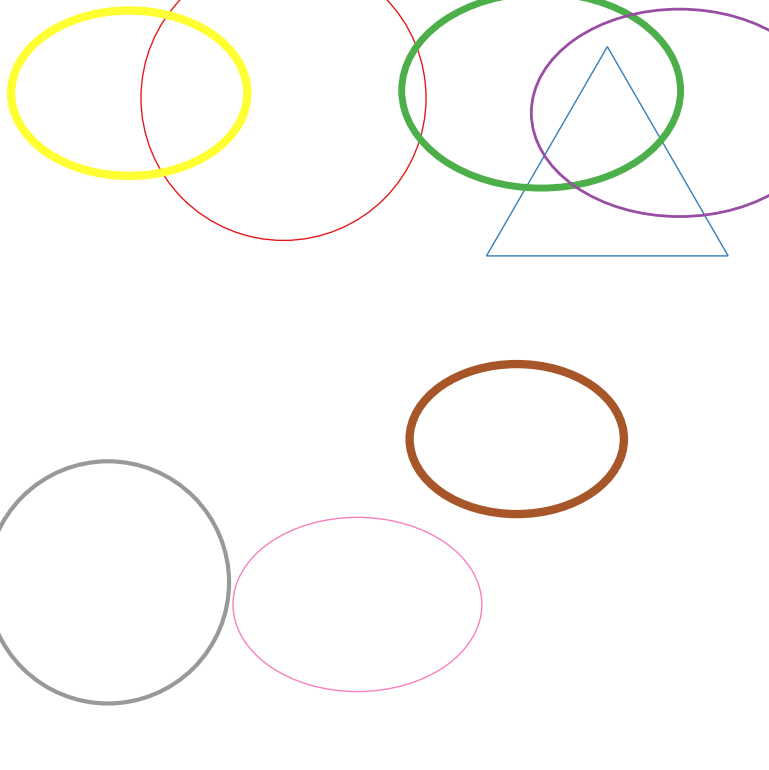[{"shape": "circle", "thickness": 0.5, "radius": 0.93, "center": [0.368, 0.873]}, {"shape": "triangle", "thickness": 0.5, "radius": 0.91, "center": [0.789, 0.758]}, {"shape": "oval", "thickness": 2.5, "radius": 0.91, "center": [0.703, 0.882]}, {"shape": "oval", "thickness": 1, "radius": 0.96, "center": [0.882, 0.853]}, {"shape": "oval", "thickness": 3, "radius": 0.77, "center": [0.168, 0.879]}, {"shape": "oval", "thickness": 3, "radius": 0.7, "center": [0.671, 0.43]}, {"shape": "oval", "thickness": 0.5, "radius": 0.81, "center": [0.464, 0.215]}, {"shape": "circle", "thickness": 1.5, "radius": 0.79, "center": [0.14, 0.244]}]